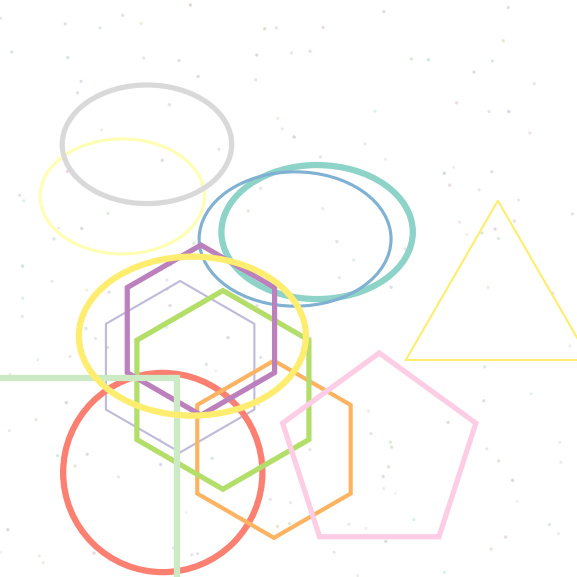[{"shape": "oval", "thickness": 3, "radius": 0.83, "center": [0.549, 0.597]}, {"shape": "oval", "thickness": 1.5, "radius": 0.71, "center": [0.212, 0.659]}, {"shape": "hexagon", "thickness": 1, "radius": 0.74, "center": [0.312, 0.364]}, {"shape": "circle", "thickness": 3, "radius": 0.86, "center": [0.282, 0.181]}, {"shape": "oval", "thickness": 1.5, "radius": 0.83, "center": [0.511, 0.585]}, {"shape": "hexagon", "thickness": 2, "radius": 0.77, "center": [0.474, 0.221]}, {"shape": "hexagon", "thickness": 2.5, "radius": 0.86, "center": [0.386, 0.324]}, {"shape": "pentagon", "thickness": 2.5, "radius": 0.88, "center": [0.657, 0.212]}, {"shape": "oval", "thickness": 2.5, "radius": 0.73, "center": [0.254, 0.749]}, {"shape": "hexagon", "thickness": 2.5, "radius": 0.74, "center": [0.348, 0.428]}, {"shape": "square", "thickness": 3, "radius": 0.91, "center": [0.124, 0.162]}, {"shape": "oval", "thickness": 3, "radius": 0.98, "center": [0.333, 0.417]}, {"shape": "triangle", "thickness": 1, "radius": 0.92, "center": [0.862, 0.468]}]